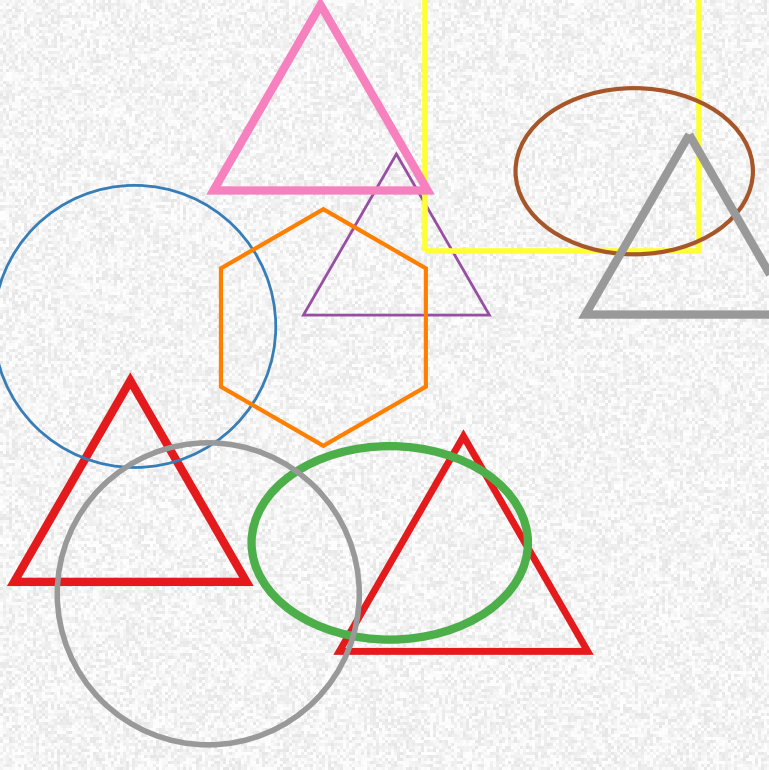[{"shape": "triangle", "thickness": 2.5, "radius": 0.93, "center": [0.602, 0.247]}, {"shape": "triangle", "thickness": 3, "radius": 0.87, "center": [0.169, 0.331]}, {"shape": "circle", "thickness": 1, "radius": 0.92, "center": [0.175, 0.576]}, {"shape": "oval", "thickness": 3, "radius": 0.9, "center": [0.506, 0.295]}, {"shape": "triangle", "thickness": 1, "radius": 0.7, "center": [0.515, 0.661]}, {"shape": "hexagon", "thickness": 1.5, "radius": 0.77, "center": [0.42, 0.575]}, {"shape": "square", "thickness": 2, "radius": 0.89, "center": [0.73, 0.852]}, {"shape": "oval", "thickness": 1.5, "radius": 0.77, "center": [0.824, 0.778]}, {"shape": "triangle", "thickness": 3, "radius": 0.8, "center": [0.416, 0.833]}, {"shape": "circle", "thickness": 2, "radius": 0.98, "center": [0.27, 0.229]}, {"shape": "triangle", "thickness": 3, "radius": 0.78, "center": [0.895, 0.669]}]